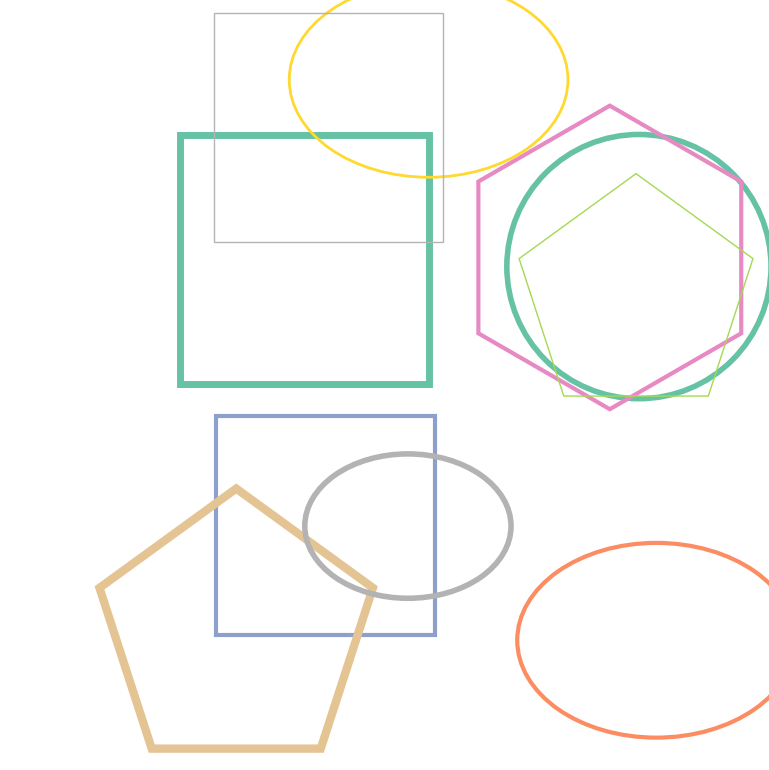[{"shape": "square", "thickness": 2.5, "radius": 0.81, "center": [0.395, 0.663]}, {"shape": "circle", "thickness": 2, "radius": 0.86, "center": [0.83, 0.654]}, {"shape": "oval", "thickness": 1.5, "radius": 0.9, "center": [0.852, 0.168]}, {"shape": "square", "thickness": 1.5, "radius": 0.71, "center": [0.423, 0.317]}, {"shape": "hexagon", "thickness": 1.5, "radius": 0.99, "center": [0.792, 0.666]}, {"shape": "pentagon", "thickness": 0.5, "radius": 0.8, "center": [0.826, 0.615]}, {"shape": "oval", "thickness": 1, "radius": 0.9, "center": [0.557, 0.896]}, {"shape": "pentagon", "thickness": 3, "radius": 0.93, "center": [0.307, 0.179]}, {"shape": "oval", "thickness": 2, "radius": 0.67, "center": [0.53, 0.317]}, {"shape": "square", "thickness": 0.5, "radius": 0.74, "center": [0.426, 0.835]}]